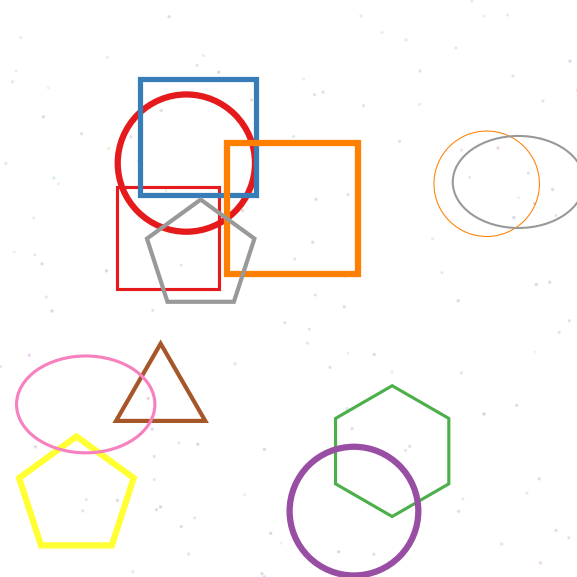[{"shape": "square", "thickness": 1.5, "radius": 0.44, "center": [0.29, 0.587]}, {"shape": "circle", "thickness": 3, "radius": 0.59, "center": [0.323, 0.717]}, {"shape": "square", "thickness": 2.5, "radius": 0.5, "center": [0.343, 0.762]}, {"shape": "hexagon", "thickness": 1.5, "radius": 0.57, "center": [0.679, 0.218]}, {"shape": "circle", "thickness": 3, "radius": 0.56, "center": [0.613, 0.114]}, {"shape": "circle", "thickness": 0.5, "radius": 0.46, "center": [0.843, 0.681]}, {"shape": "square", "thickness": 3, "radius": 0.57, "center": [0.507, 0.638]}, {"shape": "pentagon", "thickness": 3, "radius": 0.52, "center": [0.132, 0.139]}, {"shape": "triangle", "thickness": 2, "radius": 0.45, "center": [0.278, 0.315]}, {"shape": "oval", "thickness": 1.5, "radius": 0.6, "center": [0.148, 0.299]}, {"shape": "oval", "thickness": 1, "radius": 0.57, "center": [0.898, 0.684]}, {"shape": "pentagon", "thickness": 2, "radius": 0.49, "center": [0.347, 0.556]}]